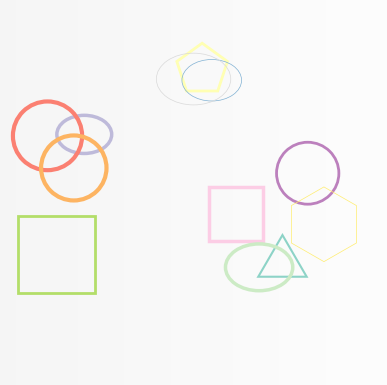[{"shape": "triangle", "thickness": 1.5, "radius": 0.36, "center": [0.729, 0.317]}, {"shape": "pentagon", "thickness": 2, "radius": 0.34, "center": [0.522, 0.819]}, {"shape": "oval", "thickness": 2.5, "radius": 0.35, "center": [0.217, 0.651]}, {"shape": "circle", "thickness": 3, "radius": 0.45, "center": [0.123, 0.647]}, {"shape": "oval", "thickness": 0.5, "radius": 0.38, "center": [0.546, 0.792]}, {"shape": "circle", "thickness": 3, "radius": 0.42, "center": [0.19, 0.564]}, {"shape": "square", "thickness": 2, "radius": 0.5, "center": [0.146, 0.34]}, {"shape": "square", "thickness": 2.5, "radius": 0.35, "center": [0.609, 0.445]}, {"shape": "oval", "thickness": 0.5, "radius": 0.48, "center": [0.499, 0.795]}, {"shape": "circle", "thickness": 2, "radius": 0.4, "center": [0.794, 0.55]}, {"shape": "oval", "thickness": 2.5, "radius": 0.43, "center": [0.669, 0.306]}, {"shape": "hexagon", "thickness": 0.5, "radius": 0.49, "center": [0.836, 0.417]}]